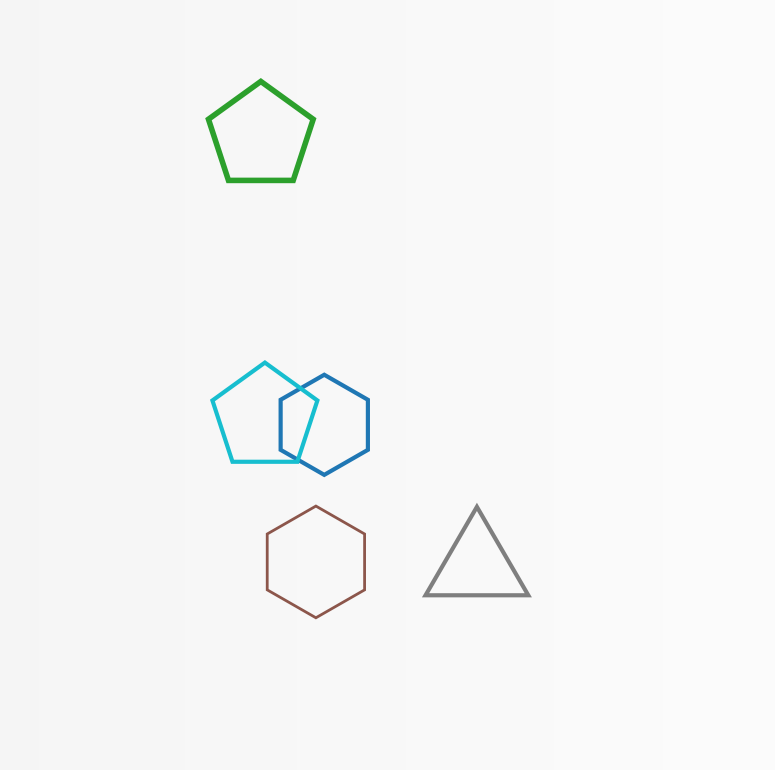[{"shape": "hexagon", "thickness": 1.5, "radius": 0.33, "center": [0.418, 0.448]}, {"shape": "pentagon", "thickness": 2, "radius": 0.36, "center": [0.337, 0.823]}, {"shape": "hexagon", "thickness": 1, "radius": 0.36, "center": [0.408, 0.27]}, {"shape": "triangle", "thickness": 1.5, "radius": 0.38, "center": [0.615, 0.265]}, {"shape": "pentagon", "thickness": 1.5, "radius": 0.36, "center": [0.342, 0.458]}]